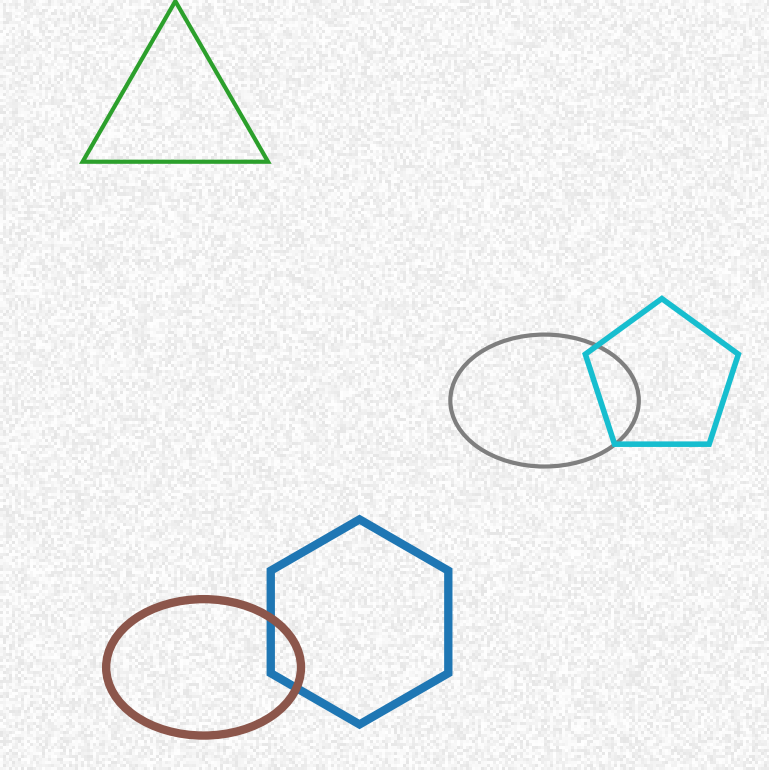[{"shape": "hexagon", "thickness": 3, "radius": 0.67, "center": [0.467, 0.192]}, {"shape": "triangle", "thickness": 1.5, "radius": 0.7, "center": [0.228, 0.859]}, {"shape": "oval", "thickness": 3, "radius": 0.63, "center": [0.264, 0.133]}, {"shape": "oval", "thickness": 1.5, "radius": 0.61, "center": [0.707, 0.48]}, {"shape": "pentagon", "thickness": 2, "radius": 0.52, "center": [0.86, 0.508]}]